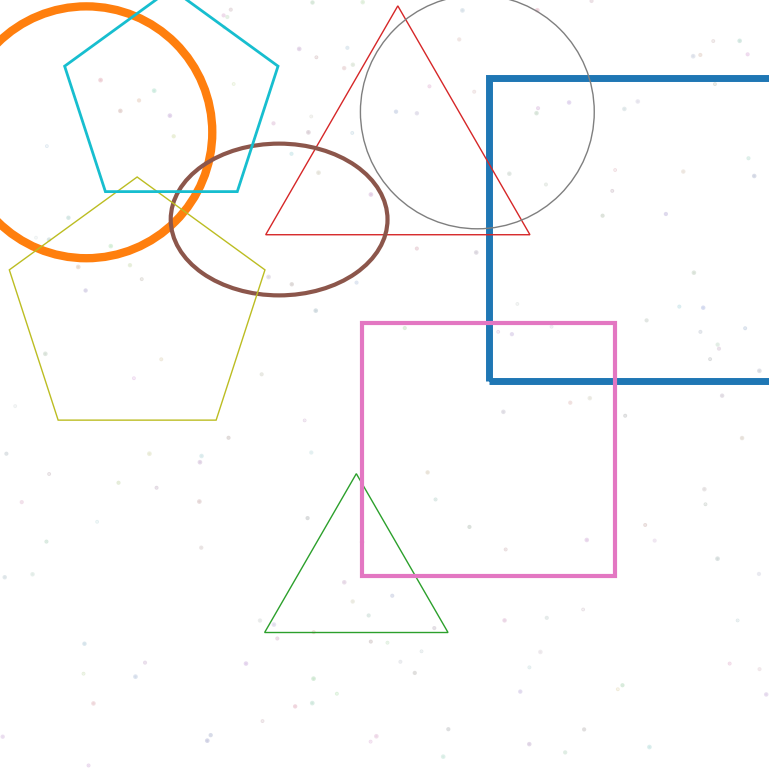[{"shape": "square", "thickness": 2.5, "radius": 0.98, "center": [0.831, 0.702]}, {"shape": "circle", "thickness": 3, "radius": 0.82, "center": [0.112, 0.828]}, {"shape": "triangle", "thickness": 0.5, "radius": 0.69, "center": [0.463, 0.247]}, {"shape": "triangle", "thickness": 0.5, "radius": 0.99, "center": [0.517, 0.794]}, {"shape": "oval", "thickness": 1.5, "radius": 0.7, "center": [0.362, 0.715]}, {"shape": "square", "thickness": 1.5, "radius": 0.82, "center": [0.634, 0.417]}, {"shape": "circle", "thickness": 0.5, "radius": 0.76, "center": [0.62, 0.855]}, {"shape": "pentagon", "thickness": 0.5, "radius": 0.87, "center": [0.178, 0.596]}, {"shape": "pentagon", "thickness": 1, "radius": 0.73, "center": [0.223, 0.869]}]